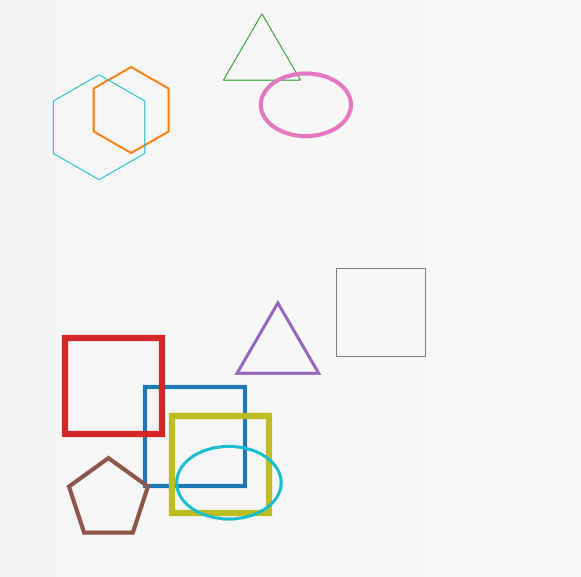[{"shape": "square", "thickness": 2, "radius": 0.43, "center": [0.335, 0.244]}, {"shape": "hexagon", "thickness": 1, "radius": 0.37, "center": [0.226, 0.809]}, {"shape": "triangle", "thickness": 0.5, "radius": 0.38, "center": [0.451, 0.899]}, {"shape": "square", "thickness": 3, "radius": 0.42, "center": [0.195, 0.331]}, {"shape": "triangle", "thickness": 1.5, "radius": 0.41, "center": [0.478, 0.393]}, {"shape": "pentagon", "thickness": 2, "radius": 0.36, "center": [0.187, 0.135]}, {"shape": "oval", "thickness": 2, "radius": 0.39, "center": [0.526, 0.818]}, {"shape": "square", "thickness": 0.5, "radius": 0.38, "center": [0.655, 0.459]}, {"shape": "square", "thickness": 3, "radius": 0.42, "center": [0.379, 0.195]}, {"shape": "hexagon", "thickness": 0.5, "radius": 0.45, "center": [0.17, 0.779]}, {"shape": "oval", "thickness": 1.5, "radius": 0.45, "center": [0.394, 0.163]}]